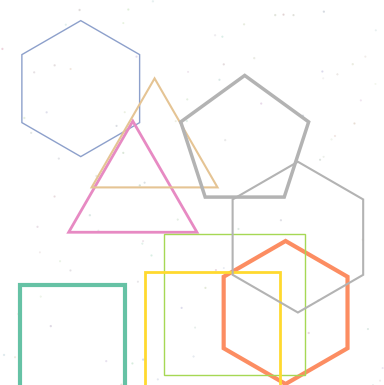[{"shape": "square", "thickness": 3, "radius": 0.68, "center": [0.189, 0.124]}, {"shape": "hexagon", "thickness": 3, "radius": 0.93, "center": [0.742, 0.188]}, {"shape": "hexagon", "thickness": 1, "radius": 0.88, "center": [0.21, 0.77]}, {"shape": "triangle", "thickness": 2, "radius": 0.96, "center": [0.345, 0.493]}, {"shape": "square", "thickness": 1, "radius": 0.91, "center": [0.61, 0.209]}, {"shape": "square", "thickness": 2, "radius": 0.88, "center": [0.553, 0.118]}, {"shape": "triangle", "thickness": 1.5, "radius": 0.94, "center": [0.402, 0.608]}, {"shape": "hexagon", "thickness": 1.5, "radius": 0.98, "center": [0.774, 0.384]}, {"shape": "pentagon", "thickness": 2.5, "radius": 0.87, "center": [0.636, 0.629]}]